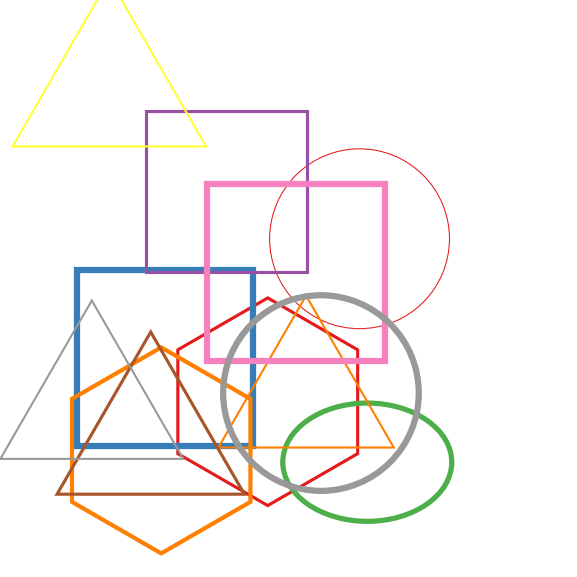[{"shape": "hexagon", "thickness": 1.5, "radius": 0.9, "center": [0.464, 0.303]}, {"shape": "circle", "thickness": 0.5, "radius": 0.78, "center": [0.623, 0.586]}, {"shape": "square", "thickness": 3, "radius": 0.76, "center": [0.285, 0.379]}, {"shape": "oval", "thickness": 2.5, "radius": 0.73, "center": [0.636, 0.199]}, {"shape": "square", "thickness": 1.5, "radius": 0.7, "center": [0.393, 0.668]}, {"shape": "hexagon", "thickness": 2, "radius": 0.89, "center": [0.279, 0.219]}, {"shape": "triangle", "thickness": 1, "radius": 0.88, "center": [0.53, 0.312]}, {"shape": "triangle", "thickness": 1, "radius": 0.97, "center": [0.189, 0.842]}, {"shape": "triangle", "thickness": 1.5, "radius": 0.94, "center": [0.261, 0.237]}, {"shape": "square", "thickness": 3, "radius": 0.77, "center": [0.512, 0.527]}, {"shape": "triangle", "thickness": 1, "radius": 0.91, "center": [0.159, 0.296]}, {"shape": "circle", "thickness": 3, "radius": 0.85, "center": [0.556, 0.319]}]